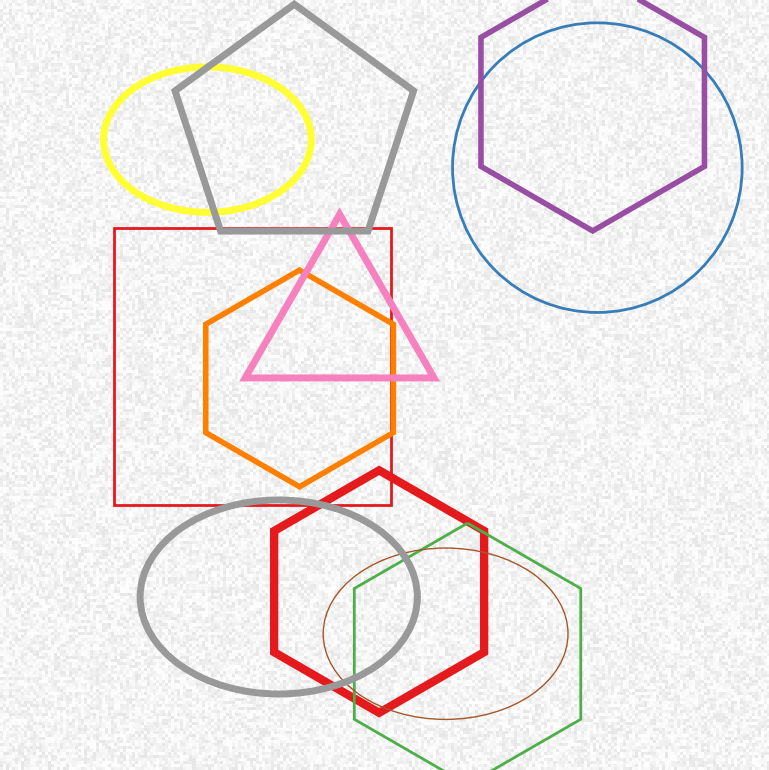[{"shape": "hexagon", "thickness": 3, "radius": 0.79, "center": [0.492, 0.232]}, {"shape": "square", "thickness": 1, "radius": 0.9, "center": [0.328, 0.524]}, {"shape": "circle", "thickness": 1, "radius": 0.94, "center": [0.776, 0.782]}, {"shape": "hexagon", "thickness": 1, "radius": 0.85, "center": [0.607, 0.151]}, {"shape": "hexagon", "thickness": 2, "radius": 0.84, "center": [0.77, 0.868]}, {"shape": "hexagon", "thickness": 2, "radius": 0.7, "center": [0.389, 0.509]}, {"shape": "oval", "thickness": 2.5, "radius": 0.67, "center": [0.269, 0.819]}, {"shape": "oval", "thickness": 0.5, "radius": 0.79, "center": [0.579, 0.177]}, {"shape": "triangle", "thickness": 2.5, "radius": 0.71, "center": [0.441, 0.58]}, {"shape": "oval", "thickness": 2.5, "radius": 0.9, "center": [0.362, 0.225]}, {"shape": "pentagon", "thickness": 2.5, "radius": 0.81, "center": [0.382, 0.832]}]